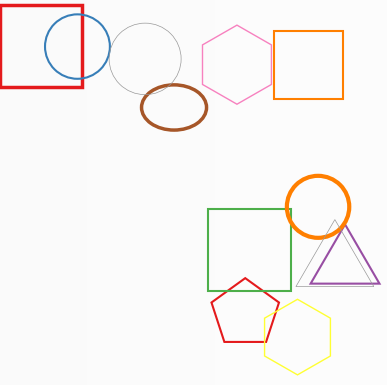[{"shape": "square", "thickness": 2.5, "radius": 0.53, "center": [0.106, 0.88]}, {"shape": "pentagon", "thickness": 1.5, "radius": 0.46, "center": [0.633, 0.186]}, {"shape": "circle", "thickness": 1.5, "radius": 0.42, "center": [0.2, 0.879]}, {"shape": "square", "thickness": 1.5, "radius": 0.53, "center": [0.644, 0.351]}, {"shape": "triangle", "thickness": 1.5, "radius": 0.51, "center": [0.89, 0.315]}, {"shape": "circle", "thickness": 3, "radius": 0.4, "center": [0.821, 0.463]}, {"shape": "square", "thickness": 1.5, "radius": 0.44, "center": [0.797, 0.831]}, {"shape": "hexagon", "thickness": 1, "radius": 0.49, "center": [0.768, 0.124]}, {"shape": "oval", "thickness": 2.5, "radius": 0.42, "center": [0.449, 0.721]}, {"shape": "hexagon", "thickness": 1, "radius": 0.51, "center": [0.612, 0.832]}, {"shape": "circle", "thickness": 0.5, "radius": 0.46, "center": [0.375, 0.847]}, {"shape": "triangle", "thickness": 0.5, "radius": 0.58, "center": [0.864, 0.314]}]